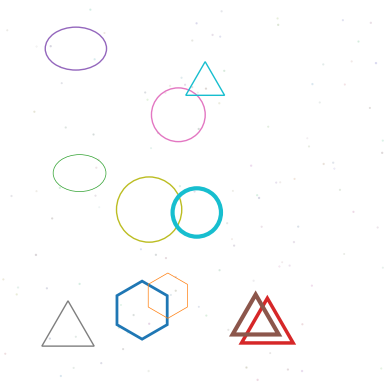[{"shape": "hexagon", "thickness": 2, "radius": 0.38, "center": [0.369, 0.194]}, {"shape": "hexagon", "thickness": 0.5, "radius": 0.29, "center": [0.436, 0.232]}, {"shape": "oval", "thickness": 0.5, "radius": 0.34, "center": [0.207, 0.55]}, {"shape": "triangle", "thickness": 2.5, "radius": 0.39, "center": [0.694, 0.148]}, {"shape": "oval", "thickness": 1, "radius": 0.4, "center": [0.197, 0.874]}, {"shape": "triangle", "thickness": 3, "radius": 0.35, "center": [0.664, 0.166]}, {"shape": "circle", "thickness": 1, "radius": 0.35, "center": [0.463, 0.702]}, {"shape": "triangle", "thickness": 1, "radius": 0.39, "center": [0.177, 0.14]}, {"shape": "circle", "thickness": 1, "radius": 0.42, "center": [0.387, 0.456]}, {"shape": "circle", "thickness": 3, "radius": 0.31, "center": [0.511, 0.448]}, {"shape": "triangle", "thickness": 1, "radius": 0.29, "center": [0.533, 0.782]}]